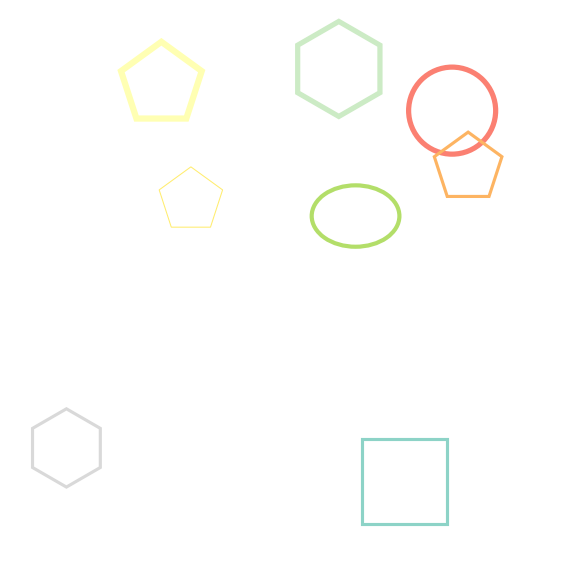[{"shape": "square", "thickness": 1.5, "radius": 0.37, "center": [0.7, 0.165]}, {"shape": "pentagon", "thickness": 3, "radius": 0.37, "center": [0.279, 0.853]}, {"shape": "circle", "thickness": 2.5, "radius": 0.38, "center": [0.783, 0.808]}, {"shape": "pentagon", "thickness": 1.5, "radius": 0.31, "center": [0.811, 0.709]}, {"shape": "oval", "thickness": 2, "radius": 0.38, "center": [0.616, 0.625]}, {"shape": "hexagon", "thickness": 1.5, "radius": 0.34, "center": [0.115, 0.223]}, {"shape": "hexagon", "thickness": 2.5, "radius": 0.41, "center": [0.587, 0.88]}, {"shape": "pentagon", "thickness": 0.5, "radius": 0.29, "center": [0.331, 0.652]}]